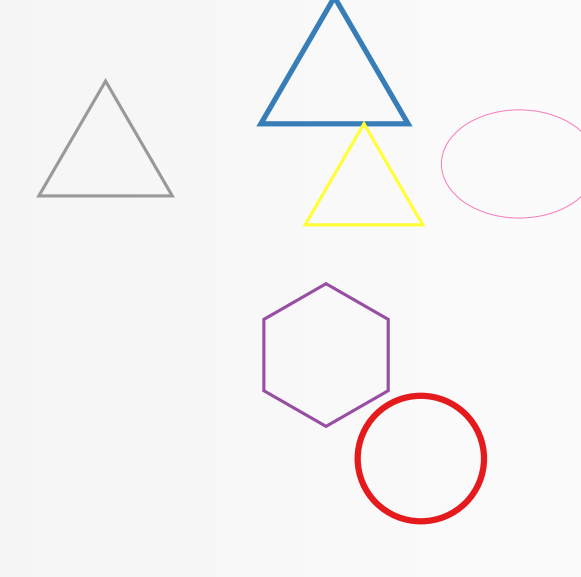[{"shape": "circle", "thickness": 3, "radius": 0.54, "center": [0.724, 0.205]}, {"shape": "triangle", "thickness": 2.5, "radius": 0.73, "center": [0.575, 0.858]}, {"shape": "hexagon", "thickness": 1.5, "radius": 0.62, "center": [0.561, 0.384]}, {"shape": "triangle", "thickness": 1.5, "radius": 0.58, "center": [0.626, 0.668]}, {"shape": "oval", "thickness": 0.5, "radius": 0.67, "center": [0.893, 0.715]}, {"shape": "triangle", "thickness": 1.5, "radius": 0.66, "center": [0.182, 0.726]}]